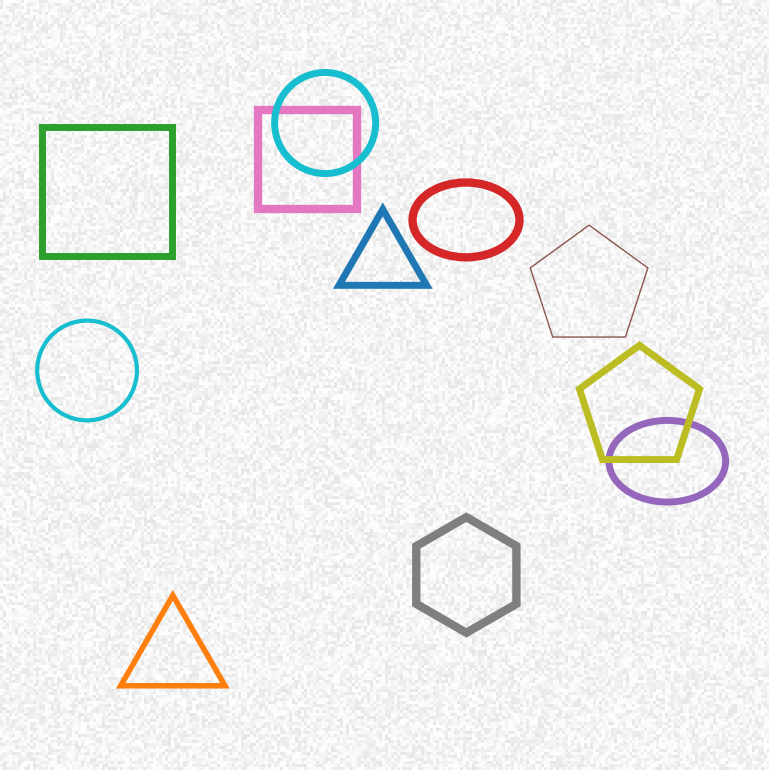[{"shape": "triangle", "thickness": 2.5, "radius": 0.33, "center": [0.497, 0.662]}, {"shape": "triangle", "thickness": 2, "radius": 0.39, "center": [0.224, 0.149]}, {"shape": "square", "thickness": 2.5, "radius": 0.42, "center": [0.139, 0.751]}, {"shape": "oval", "thickness": 3, "radius": 0.35, "center": [0.605, 0.714]}, {"shape": "oval", "thickness": 2.5, "radius": 0.38, "center": [0.867, 0.401]}, {"shape": "pentagon", "thickness": 0.5, "radius": 0.4, "center": [0.765, 0.627]}, {"shape": "square", "thickness": 3, "radius": 0.32, "center": [0.399, 0.793]}, {"shape": "hexagon", "thickness": 3, "radius": 0.38, "center": [0.606, 0.253]}, {"shape": "pentagon", "thickness": 2.5, "radius": 0.41, "center": [0.831, 0.47]}, {"shape": "circle", "thickness": 2.5, "radius": 0.33, "center": [0.422, 0.84]}, {"shape": "circle", "thickness": 1.5, "radius": 0.32, "center": [0.113, 0.519]}]